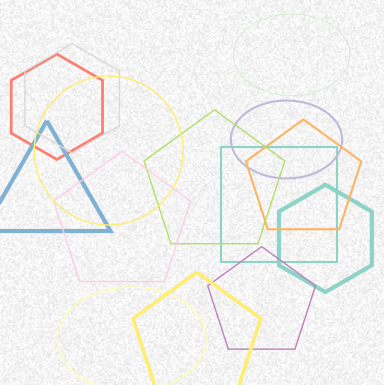[{"shape": "hexagon", "thickness": 3, "radius": 0.7, "center": [0.845, 0.381]}, {"shape": "square", "thickness": 1.5, "radius": 0.75, "center": [0.724, 0.469]}, {"shape": "oval", "thickness": 1, "radius": 0.97, "center": [0.342, 0.119]}, {"shape": "oval", "thickness": 1.5, "radius": 0.72, "center": [0.744, 0.638]}, {"shape": "hexagon", "thickness": 2, "radius": 0.68, "center": [0.148, 0.723]}, {"shape": "triangle", "thickness": 3, "radius": 0.95, "center": [0.122, 0.495]}, {"shape": "pentagon", "thickness": 1.5, "radius": 0.79, "center": [0.788, 0.532]}, {"shape": "pentagon", "thickness": 1, "radius": 0.96, "center": [0.557, 0.523]}, {"shape": "pentagon", "thickness": 1, "radius": 0.94, "center": [0.317, 0.42]}, {"shape": "hexagon", "thickness": 1, "radius": 0.71, "center": [0.187, 0.745]}, {"shape": "pentagon", "thickness": 1, "radius": 0.74, "center": [0.68, 0.212]}, {"shape": "oval", "thickness": 0.5, "radius": 0.76, "center": [0.757, 0.858]}, {"shape": "pentagon", "thickness": 2.5, "radius": 0.87, "center": [0.511, 0.119]}, {"shape": "circle", "thickness": 1, "radius": 0.97, "center": [0.282, 0.609]}]